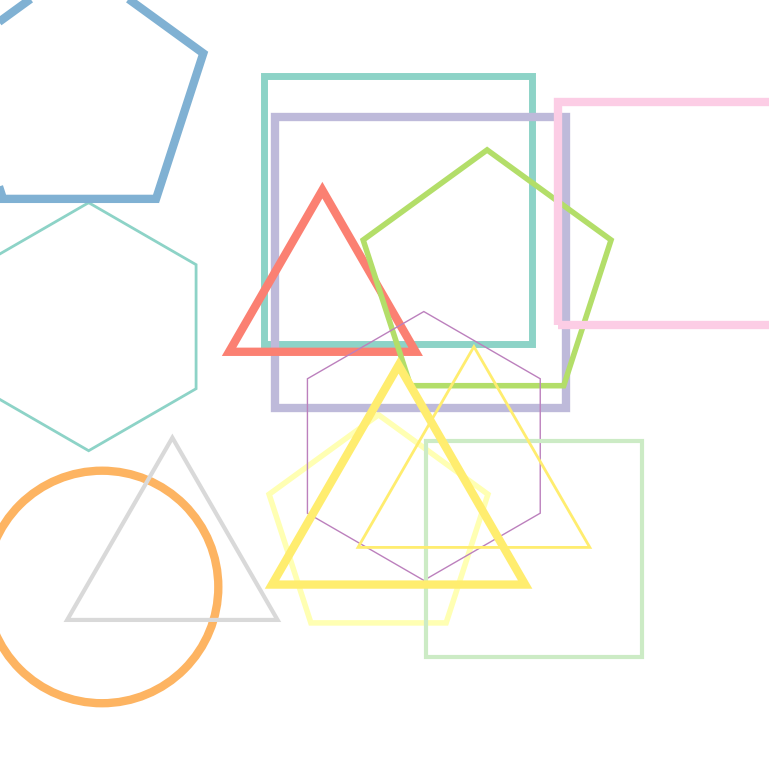[{"shape": "square", "thickness": 2.5, "radius": 0.87, "center": [0.517, 0.727]}, {"shape": "hexagon", "thickness": 1, "radius": 0.81, "center": [0.115, 0.576]}, {"shape": "pentagon", "thickness": 2, "radius": 0.75, "center": [0.492, 0.312]}, {"shape": "square", "thickness": 3, "radius": 0.94, "center": [0.546, 0.66]}, {"shape": "triangle", "thickness": 3, "radius": 0.7, "center": [0.419, 0.613]}, {"shape": "pentagon", "thickness": 3, "radius": 0.85, "center": [0.103, 0.878]}, {"shape": "circle", "thickness": 3, "radius": 0.75, "center": [0.133, 0.238]}, {"shape": "pentagon", "thickness": 2, "radius": 0.85, "center": [0.633, 0.636]}, {"shape": "square", "thickness": 3, "radius": 0.72, "center": [0.869, 0.723]}, {"shape": "triangle", "thickness": 1.5, "radius": 0.79, "center": [0.224, 0.274]}, {"shape": "hexagon", "thickness": 0.5, "radius": 0.87, "center": [0.55, 0.421]}, {"shape": "square", "thickness": 1.5, "radius": 0.7, "center": [0.694, 0.287]}, {"shape": "triangle", "thickness": 1, "radius": 0.87, "center": [0.615, 0.376]}, {"shape": "triangle", "thickness": 3, "radius": 0.95, "center": [0.518, 0.336]}]